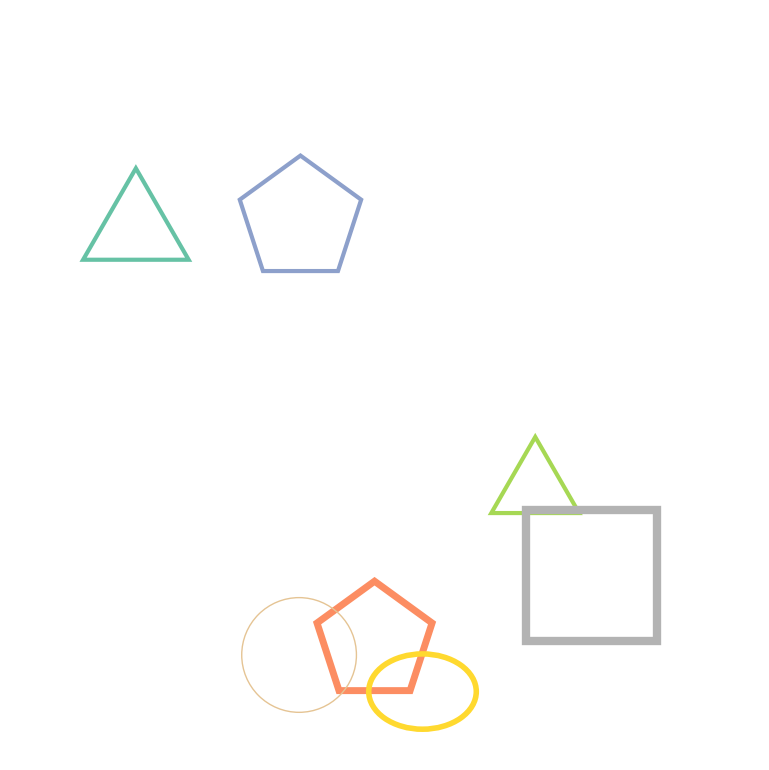[{"shape": "triangle", "thickness": 1.5, "radius": 0.4, "center": [0.176, 0.702]}, {"shape": "pentagon", "thickness": 2.5, "radius": 0.39, "center": [0.486, 0.167]}, {"shape": "pentagon", "thickness": 1.5, "radius": 0.41, "center": [0.39, 0.715]}, {"shape": "triangle", "thickness": 1.5, "radius": 0.33, "center": [0.695, 0.367]}, {"shape": "oval", "thickness": 2, "radius": 0.35, "center": [0.549, 0.102]}, {"shape": "circle", "thickness": 0.5, "radius": 0.37, "center": [0.388, 0.149]}, {"shape": "square", "thickness": 3, "radius": 0.42, "center": [0.768, 0.253]}]